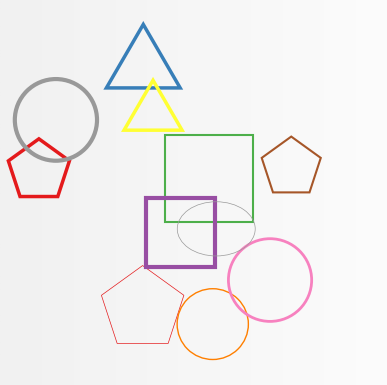[{"shape": "pentagon", "thickness": 0.5, "radius": 0.56, "center": [0.368, 0.198]}, {"shape": "pentagon", "thickness": 2.5, "radius": 0.41, "center": [0.1, 0.557]}, {"shape": "triangle", "thickness": 2.5, "radius": 0.55, "center": [0.37, 0.827]}, {"shape": "square", "thickness": 1.5, "radius": 0.56, "center": [0.539, 0.536]}, {"shape": "square", "thickness": 3, "radius": 0.44, "center": [0.466, 0.396]}, {"shape": "circle", "thickness": 1, "radius": 0.46, "center": [0.549, 0.158]}, {"shape": "triangle", "thickness": 2.5, "radius": 0.43, "center": [0.395, 0.705]}, {"shape": "pentagon", "thickness": 1.5, "radius": 0.4, "center": [0.752, 0.565]}, {"shape": "circle", "thickness": 2, "radius": 0.54, "center": [0.697, 0.273]}, {"shape": "oval", "thickness": 0.5, "radius": 0.5, "center": [0.558, 0.406]}, {"shape": "circle", "thickness": 3, "radius": 0.53, "center": [0.144, 0.689]}]